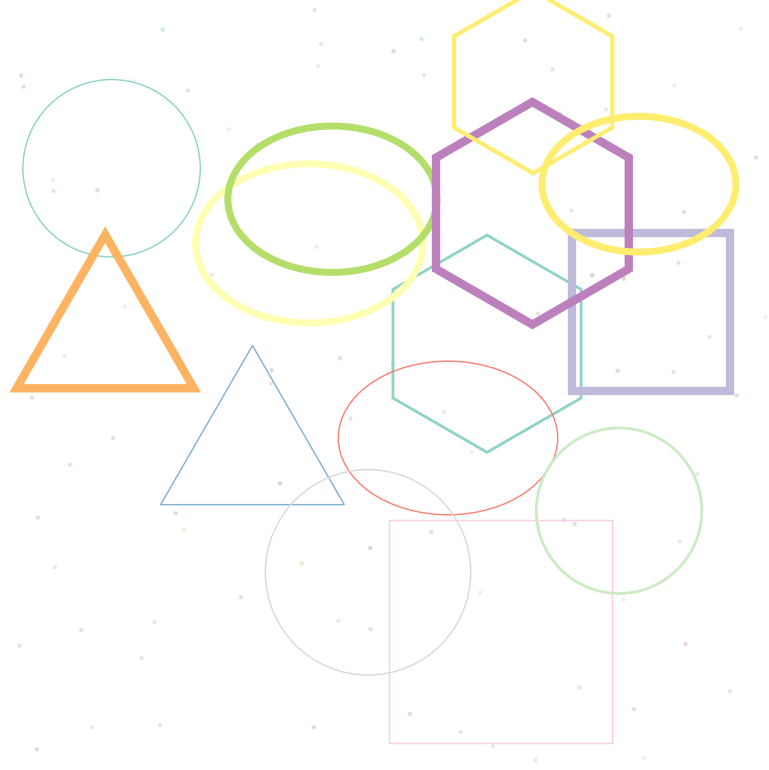[{"shape": "hexagon", "thickness": 1, "radius": 0.71, "center": [0.632, 0.554]}, {"shape": "circle", "thickness": 0.5, "radius": 0.58, "center": [0.145, 0.782]}, {"shape": "oval", "thickness": 2.5, "radius": 0.74, "center": [0.402, 0.684]}, {"shape": "square", "thickness": 3, "radius": 0.51, "center": [0.845, 0.595]}, {"shape": "oval", "thickness": 0.5, "radius": 0.71, "center": [0.582, 0.431]}, {"shape": "triangle", "thickness": 0.5, "radius": 0.69, "center": [0.328, 0.413]}, {"shape": "triangle", "thickness": 3, "radius": 0.67, "center": [0.137, 0.562]}, {"shape": "oval", "thickness": 2.5, "radius": 0.68, "center": [0.432, 0.741]}, {"shape": "square", "thickness": 0.5, "radius": 0.72, "center": [0.65, 0.18]}, {"shape": "circle", "thickness": 0.5, "radius": 0.67, "center": [0.478, 0.257]}, {"shape": "hexagon", "thickness": 3, "radius": 0.72, "center": [0.691, 0.723]}, {"shape": "circle", "thickness": 1, "radius": 0.54, "center": [0.804, 0.337]}, {"shape": "oval", "thickness": 2.5, "radius": 0.63, "center": [0.83, 0.761]}, {"shape": "hexagon", "thickness": 1.5, "radius": 0.59, "center": [0.692, 0.894]}]